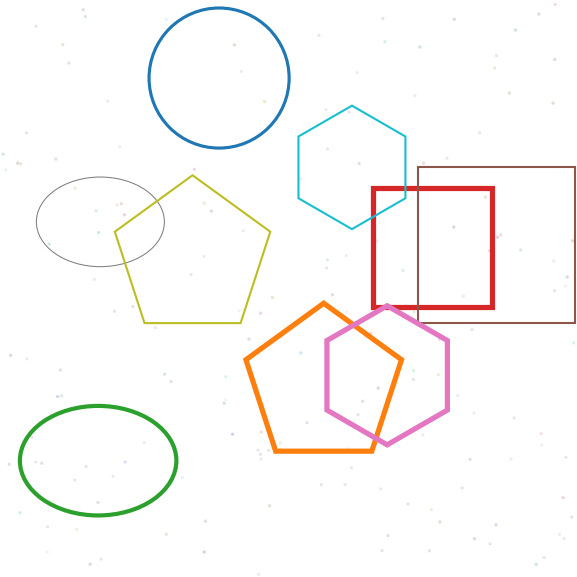[{"shape": "circle", "thickness": 1.5, "radius": 0.61, "center": [0.379, 0.864]}, {"shape": "pentagon", "thickness": 2.5, "radius": 0.71, "center": [0.561, 0.332]}, {"shape": "oval", "thickness": 2, "radius": 0.68, "center": [0.17, 0.201]}, {"shape": "square", "thickness": 2.5, "radius": 0.51, "center": [0.748, 0.571]}, {"shape": "square", "thickness": 1, "radius": 0.68, "center": [0.86, 0.575]}, {"shape": "hexagon", "thickness": 2.5, "radius": 0.6, "center": [0.67, 0.349]}, {"shape": "oval", "thickness": 0.5, "radius": 0.55, "center": [0.174, 0.615]}, {"shape": "pentagon", "thickness": 1, "radius": 0.71, "center": [0.333, 0.554]}, {"shape": "hexagon", "thickness": 1, "radius": 0.53, "center": [0.609, 0.709]}]